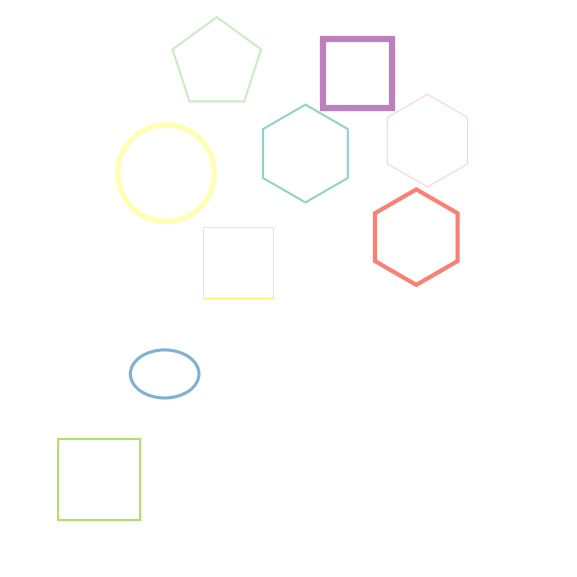[{"shape": "hexagon", "thickness": 1, "radius": 0.42, "center": [0.529, 0.733]}, {"shape": "circle", "thickness": 2.5, "radius": 0.42, "center": [0.287, 0.699]}, {"shape": "hexagon", "thickness": 2, "radius": 0.41, "center": [0.721, 0.589]}, {"shape": "oval", "thickness": 1.5, "radius": 0.3, "center": [0.285, 0.352]}, {"shape": "square", "thickness": 1, "radius": 0.35, "center": [0.172, 0.169]}, {"shape": "hexagon", "thickness": 0.5, "radius": 0.4, "center": [0.74, 0.756]}, {"shape": "square", "thickness": 3, "radius": 0.3, "center": [0.619, 0.872]}, {"shape": "pentagon", "thickness": 1, "radius": 0.4, "center": [0.375, 0.889]}, {"shape": "square", "thickness": 0.5, "radius": 0.3, "center": [0.412, 0.545]}]